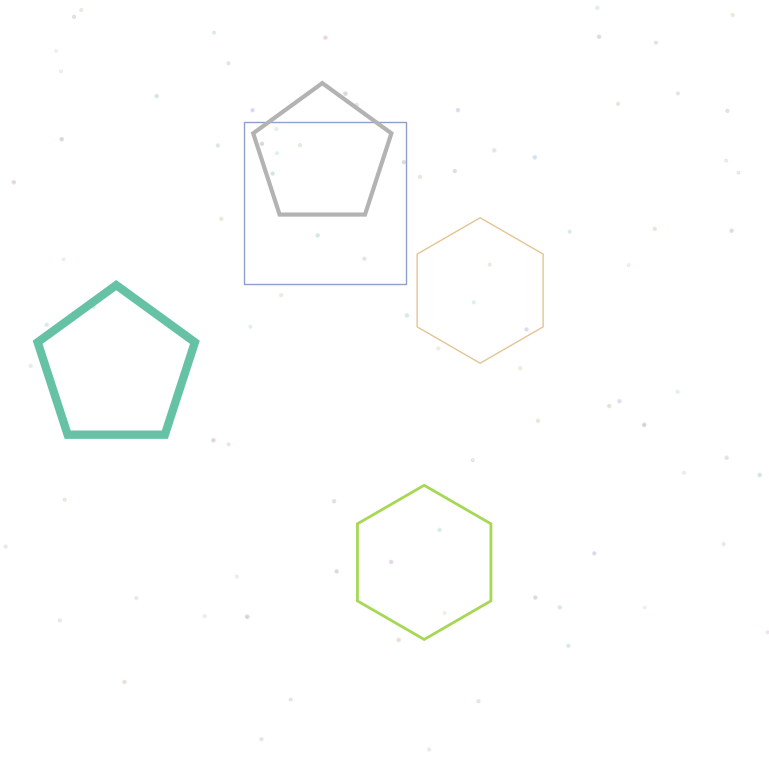[{"shape": "pentagon", "thickness": 3, "radius": 0.54, "center": [0.151, 0.522]}, {"shape": "square", "thickness": 0.5, "radius": 0.53, "center": [0.422, 0.736]}, {"shape": "hexagon", "thickness": 1, "radius": 0.5, "center": [0.551, 0.27]}, {"shape": "hexagon", "thickness": 0.5, "radius": 0.47, "center": [0.624, 0.623]}, {"shape": "pentagon", "thickness": 1.5, "radius": 0.47, "center": [0.419, 0.798]}]